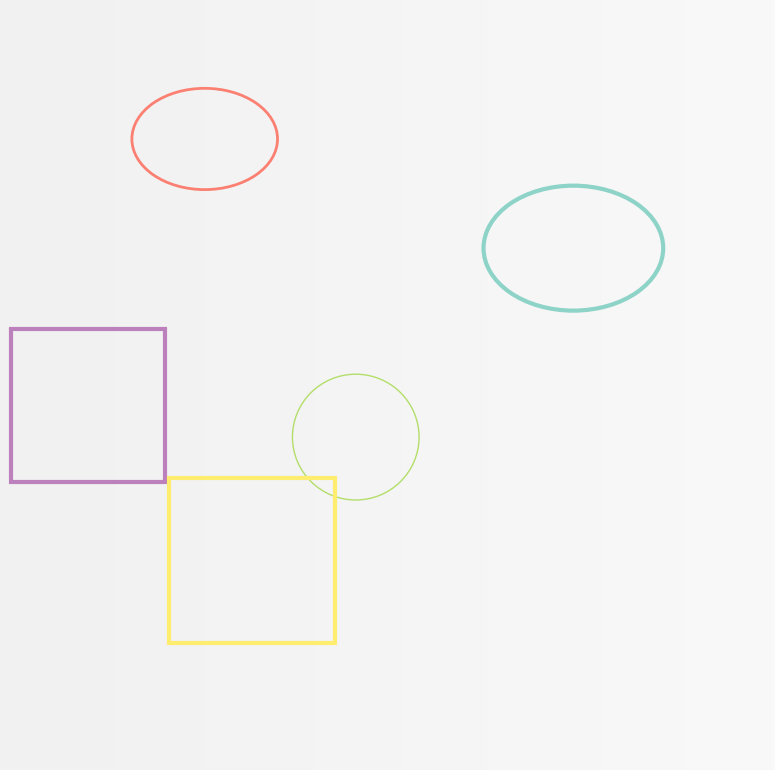[{"shape": "oval", "thickness": 1.5, "radius": 0.58, "center": [0.74, 0.678]}, {"shape": "oval", "thickness": 1, "radius": 0.47, "center": [0.264, 0.82]}, {"shape": "circle", "thickness": 0.5, "radius": 0.41, "center": [0.459, 0.432]}, {"shape": "square", "thickness": 1.5, "radius": 0.5, "center": [0.113, 0.474]}, {"shape": "square", "thickness": 1.5, "radius": 0.54, "center": [0.325, 0.272]}]